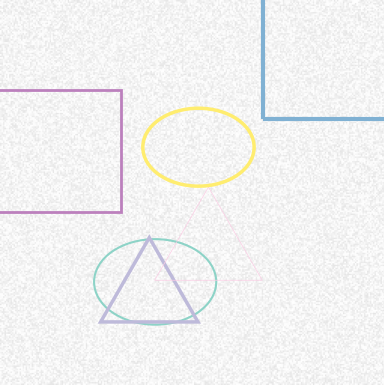[{"shape": "oval", "thickness": 1.5, "radius": 0.79, "center": [0.403, 0.268]}, {"shape": "triangle", "thickness": 2.5, "radius": 0.73, "center": [0.388, 0.237]}, {"shape": "square", "thickness": 3, "radius": 0.85, "center": [0.853, 0.86]}, {"shape": "triangle", "thickness": 0.5, "radius": 0.81, "center": [0.541, 0.353]}, {"shape": "square", "thickness": 2, "radius": 0.8, "center": [0.156, 0.608]}, {"shape": "oval", "thickness": 2.5, "radius": 0.72, "center": [0.516, 0.618]}]